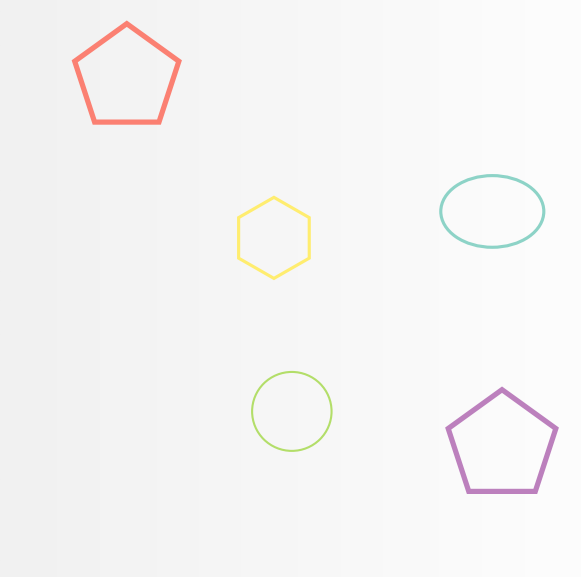[{"shape": "oval", "thickness": 1.5, "radius": 0.44, "center": [0.847, 0.633]}, {"shape": "pentagon", "thickness": 2.5, "radius": 0.47, "center": [0.218, 0.864]}, {"shape": "circle", "thickness": 1, "radius": 0.34, "center": [0.502, 0.287]}, {"shape": "pentagon", "thickness": 2.5, "radius": 0.49, "center": [0.864, 0.227]}, {"shape": "hexagon", "thickness": 1.5, "radius": 0.35, "center": [0.471, 0.587]}]